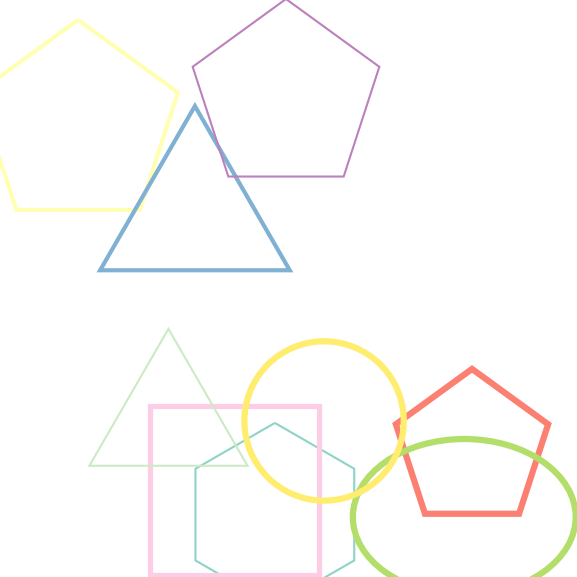[{"shape": "hexagon", "thickness": 1, "radius": 0.79, "center": [0.476, 0.108]}, {"shape": "pentagon", "thickness": 2, "radius": 0.91, "center": [0.135, 0.783]}, {"shape": "pentagon", "thickness": 3, "radius": 0.69, "center": [0.817, 0.222]}, {"shape": "triangle", "thickness": 2, "radius": 0.95, "center": [0.338, 0.626]}, {"shape": "oval", "thickness": 3, "radius": 0.96, "center": [0.804, 0.104]}, {"shape": "square", "thickness": 2.5, "radius": 0.73, "center": [0.406, 0.15]}, {"shape": "pentagon", "thickness": 1, "radius": 0.85, "center": [0.495, 0.831]}, {"shape": "triangle", "thickness": 1, "radius": 0.79, "center": [0.292, 0.272]}, {"shape": "circle", "thickness": 3, "radius": 0.69, "center": [0.561, 0.27]}]